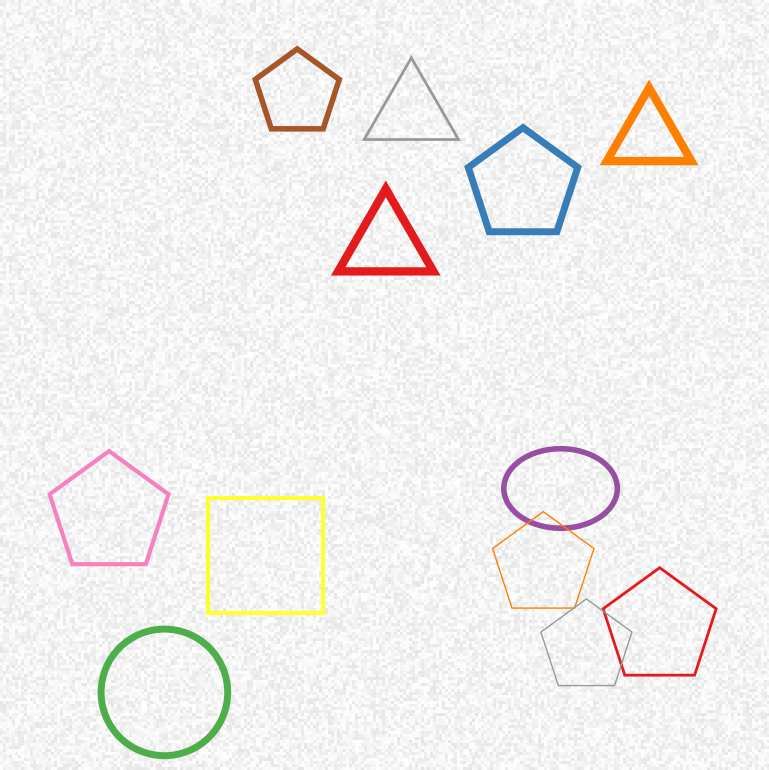[{"shape": "triangle", "thickness": 3, "radius": 0.36, "center": [0.501, 0.683]}, {"shape": "pentagon", "thickness": 1, "radius": 0.39, "center": [0.857, 0.186]}, {"shape": "pentagon", "thickness": 2.5, "radius": 0.37, "center": [0.679, 0.759]}, {"shape": "circle", "thickness": 2.5, "radius": 0.41, "center": [0.213, 0.101]}, {"shape": "oval", "thickness": 2, "radius": 0.37, "center": [0.728, 0.366]}, {"shape": "triangle", "thickness": 3, "radius": 0.32, "center": [0.843, 0.823]}, {"shape": "pentagon", "thickness": 0.5, "radius": 0.35, "center": [0.706, 0.266]}, {"shape": "square", "thickness": 1.5, "radius": 0.37, "center": [0.345, 0.278]}, {"shape": "pentagon", "thickness": 2, "radius": 0.29, "center": [0.386, 0.879]}, {"shape": "pentagon", "thickness": 1.5, "radius": 0.41, "center": [0.142, 0.333]}, {"shape": "triangle", "thickness": 1, "radius": 0.35, "center": [0.534, 0.854]}, {"shape": "pentagon", "thickness": 0.5, "radius": 0.31, "center": [0.762, 0.16]}]